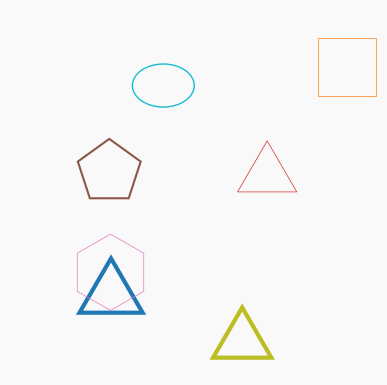[{"shape": "triangle", "thickness": 3, "radius": 0.47, "center": [0.287, 0.235]}, {"shape": "square", "thickness": 0.5, "radius": 0.38, "center": [0.896, 0.827]}, {"shape": "triangle", "thickness": 0.5, "radius": 0.44, "center": [0.689, 0.546]}, {"shape": "pentagon", "thickness": 1.5, "radius": 0.43, "center": [0.282, 0.554]}, {"shape": "hexagon", "thickness": 0.5, "radius": 0.5, "center": [0.285, 0.293]}, {"shape": "triangle", "thickness": 3, "radius": 0.43, "center": [0.625, 0.114]}, {"shape": "oval", "thickness": 1, "radius": 0.4, "center": [0.422, 0.778]}]